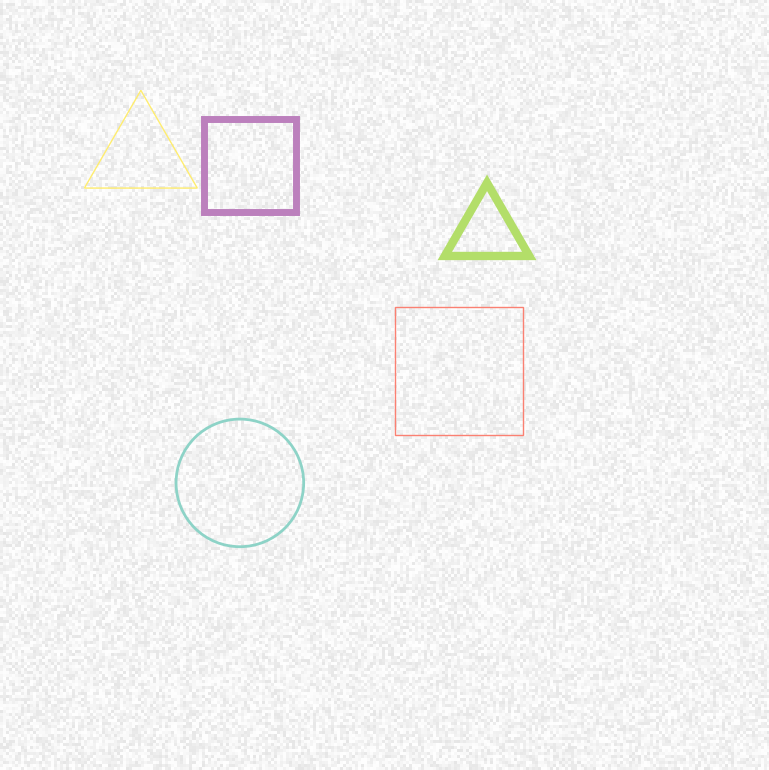[{"shape": "circle", "thickness": 1, "radius": 0.41, "center": [0.312, 0.373]}, {"shape": "square", "thickness": 0.5, "radius": 0.42, "center": [0.597, 0.518]}, {"shape": "triangle", "thickness": 3, "radius": 0.32, "center": [0.633, 0.699]}, {"shape": "square", "thickness": 2.5, "radius": 0.3, "center": [0.324, 0.785]}, {"shape": "triangle", "thickness": 0.5, "radius": 0.42, "center": [0.183, 0.798]}]